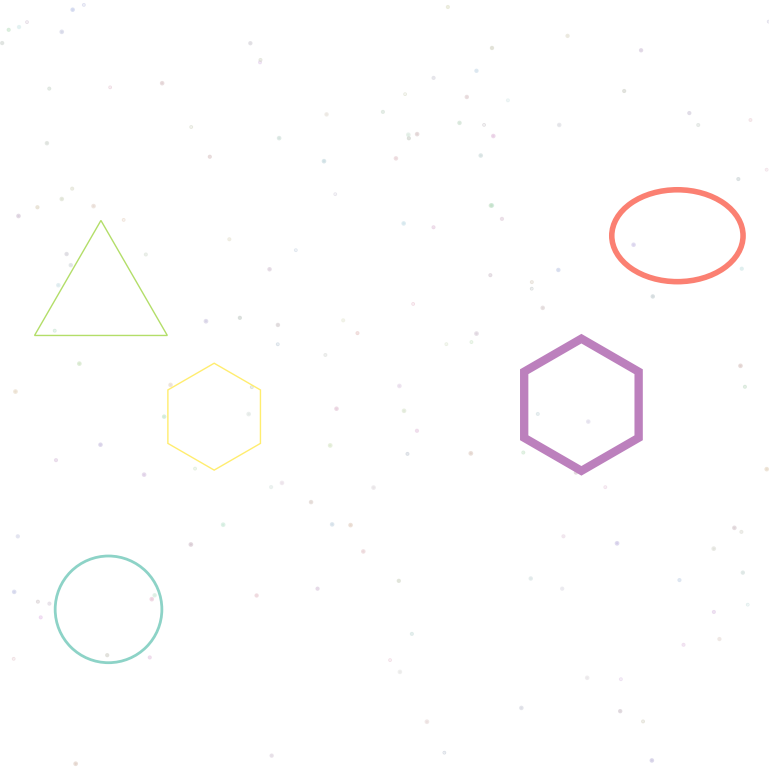[{"shape": "circle", "thickness": 1, "radius": 0.35, "center": [0.141, 0.209]}, {"shape": "oval", "thickness": 2, "radius": 0.43, "center": [0.88, 0.694]}, {"shape": "triangle", "thickness": 0.5, "radius": 0.5, "center": [0.131, 0.614]}, {"shape": "hexagon", "thickness": 3, "radius": 0.43, "center": [0.755, 0.474]}, {"shape": "hexagon", "thickness": 0.5, "radius": 0.35, "center": [0.278, 0.459]}]